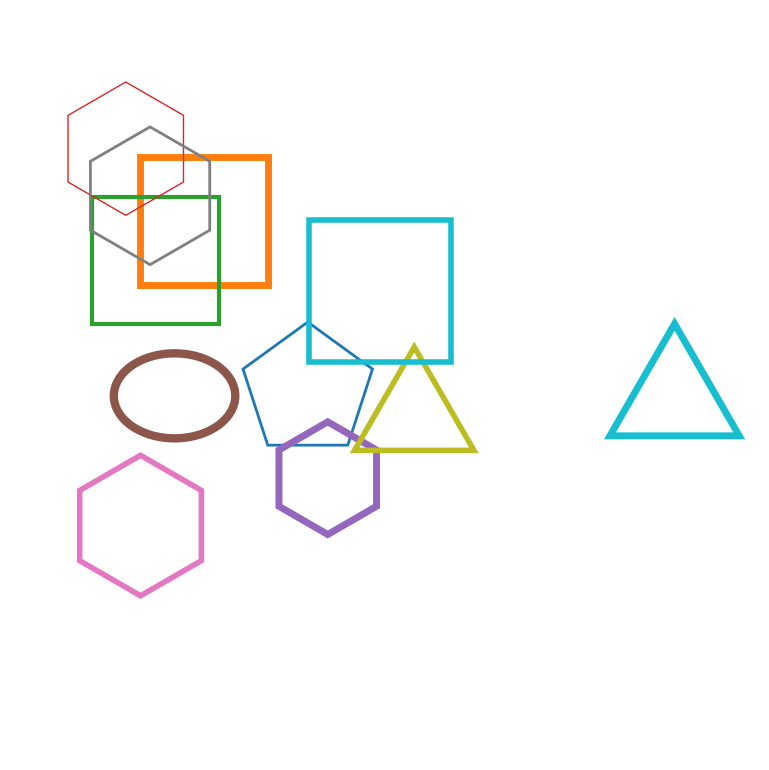[{"shape": "pentagon", "thickness": 1, "radius": 0.44, "center": [0.4, 0.493]}, {"shape": "square", "thickness": 2.5, "radius": 0.42, "center": [0.265, 0.713]}, {"shape": "square", "thickness": 1.5, "radius": 0.41, "center": [0.202, 0.662]}, {"shape": "hexagon", "thickness": 0.5, "radius": 0.43, "center": [0.163, 0.807]}, {"shape": "hexagon", "thickness": 2.5, "radius": 0.37, "center": [0.426, 0.379]}, {"shape": "oval", "thickness": 3, "radius": 0.39, "center": [0.227, 0.486]}, {"shape": "hexagon", "thickness": 2, "radius": 0.46, "center": [0.183, 0.317]}, {"shape": "hexagon", "thickness": 1, "radius": 0.45, "center": [0.195, 0.746]}, {"shape": "triangle", "thickness": 2, "radius": 0.45, "center": [0.538, 0.46]}, {"shape": "triangle", "thickness": 2.5, "radius": 0.48, "center": [0.876, 0.482]}, {"shape": "square", "thickness": 2, "radius": 0.46, "center": [0.493, 0.622]}]